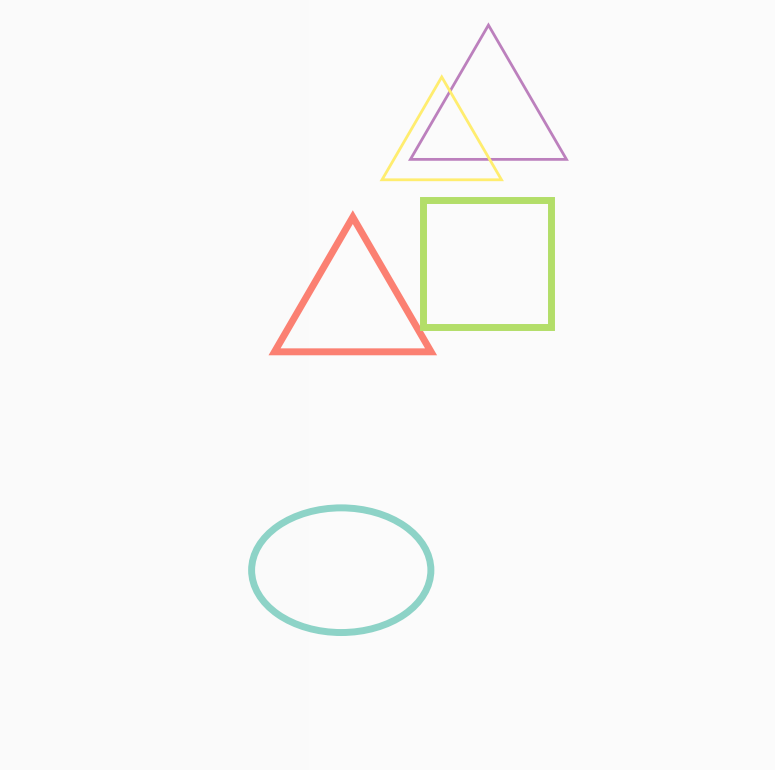[{"shape": "oval", "thickness": 2.5, "radius": 0.58, "center": [0.44, 0.259]}, {"shape": "triangle", "thickness": 2.5, "radius": 0.58, "center": [0.455, 0.601]}, {"shape": "square", "thickness": 2.5, "radius": 0.41, "center": [0.628, 0.658]}, {"shape": "triangle", "thickness": 1, "radius": 0.58, "center": [0.63, 0.851]}, {"shape": "triangle", "thickness": 1, "radius": 0.45, "center": [0.57, 0.811]}]